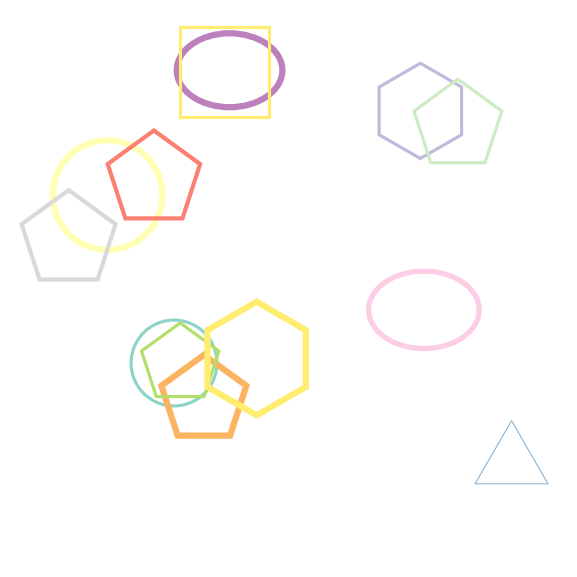[{"shape": "circle", "thickness": 1.5, "radius": 0.37, "center": [0.301, 0.371]}, {"shape": "circle", "thickness": 3, "radius": 0.47, "center": [0.186, 0.661]}, {"shape": "hexagon", "thickness": 1.5, "radius": 0.41, "center": [0.728, 0.807]}, {"shape": "pentagon", "thickness": 2, "radius": 0.42, "center": [0.267, 0.689]}, {"shape": "triangle", "thickness": 0.5, "radius": 0.36, "center": [0.886, 0.198]}, {"shape": "pentagon", "thickness": 3, "radius": 0.39, "center": [0.353, 0.307]}, {"shape": "pentagon", "thickness": 1.5, "radius": 0.35, "center": [0.312, 0.369]}, {"shape": "oval", "thickness": 2.5, "radius": 0.48, "center": [0.734, 0.463]}, {"shape": "pentagon", "thickness": 2, "radius": 0.43, "center": [0.119, 0.584]}, {"shape": "oval", "thickness": 3, "radius": 0.46, "center": [0.398, 0.877]}, {"shape": "pentagon", "thickness": 1.5, "radius": 0.4, "center": [0.793, 0.782]}, {"shape": "square", "thickness": 1.5, "radius": 0.39, "center": [0.389, 0.874]}, {"shape": "hexagon", "thickness": 3, "radius": 0.49, "center": [0.444, 0.378]}]